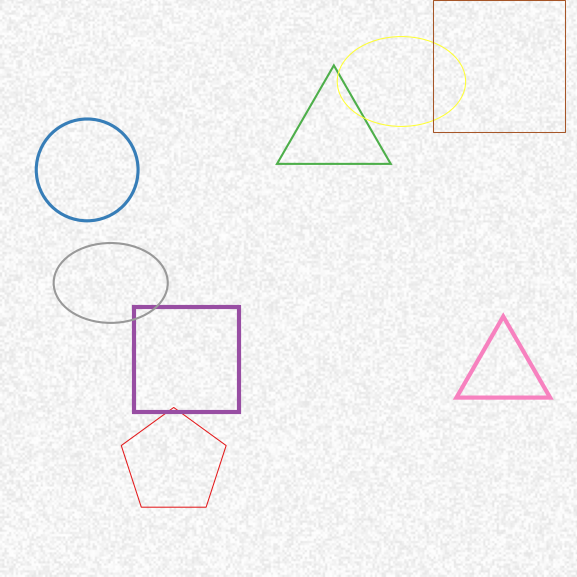[{"shape": "pentagon", "thickness": 0.5, "radius": 0.48, "center": [0.301, 0.198]}, {"shape": "circle", "thickness": 1.5, "radius": 0.44, "center": [0.151, 0.705]}, {"shape": "triangle", "thickness": 1, "radius": 0.57, "center": [0.578, 0.772]}, {"shape": "square", "thickness": 2, "radius": 0.46, "center": [0.323, 0.377]}, {"shape": "oval", "thickness": 0.5, "radius": 0.56, "center": [0.695, 0.858]}, {"shape": "square", "thickness": 0.5, "radius": 0.57, "center": [0.864, 0.885]}, {"shape": "triangle", "thickness": 2, "radius": 0.47, "center": [0.871, 0.357]}, {"shape": "oval", "thickness": 1, "radius": 0.49, "center": [0.192, 0.509]}]